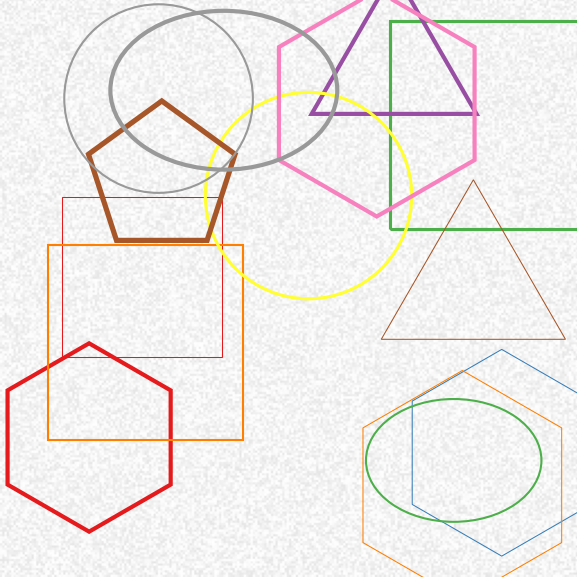[{"shape": "hexagon", "thickness": 2, "radius": 0.82, "center": [0.154, 0.242]}, {"shape": "square", "thickness": 0.5, "radius": 0.69, "center": [0.246, 0.519]}, {"shape": "hexagon", "thickness": 0.5, "radius": 0.89, "center": [0.869, 0.215]}, {"shape": "oval", "thickness": 1, "radius": 0.76, "center": [0.786, 0.202]}, {"shape": "square", "thickness": 1.5, "radius": 0.9, "center": [0.855, 0.783]}, {"shape": "triangle", "thickness": 2, "radius": 0.82, "center": [0.682, 0.884]}, {"shape": "square", "thickness": 1, "radius": 0.84, "center": [0.253, 0.406]}, {"shape": "hexagon", "thickness": 0.5, "radius": 0.99, "center": [0.801, 0.159]}, {"shape": "circle", "thickness": 1.5, "radius": 0.89, "center": [0.534, 0.66]}, {"shape": "triangle", "thickness": 0.5, "radius": 0.92, "center": [0.82, 0.504]}, {"shape": "pentagon", "thickness": 2.5, "radius": 0.67, "center": [0.28, 0.691]}, {"shape": "hexagon", "thickness": 2, "radius": 0.98, "center": [0.652, 0.82]}, {"shape": "circle", "thickness": 1, "radius": 0.82, "center": [0.275, 0.828]}, {"shape": "oval", "thickness": 2, "radius": 0.98, "center": [0.388, 0.843]}]